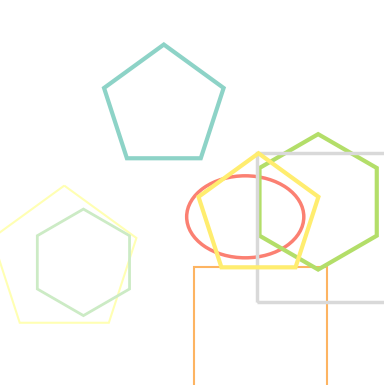[{"shape": "pentagon", "thickness": 3, "radius": 0.82, "center": [0.426, 0.721]}, {"shape": "pentagon", "thickness": 1.5, "radius": 0.98, "center": [0.167, 0.321]}, {"shape": "oval", "thickness": 2.5, "radius": 0.76, "center": [0.637, 0.437]}, {"shape": "square", "thickness": 1.5, "radius": 0.87, "center": [0.676, 0.133]}, {"shape": "hexagon", "thickness": 3, "radius": 0.88, "center": [0.826, 0.476]}, {"shape": "square", "thickness": 2.5, "radius": 0.97, "center": [0.862, 0.408]}, {"shape": "hexagon", "thickness": 2, "radius": 0.69, "center": [0.217, 0.319]}, {"shape": "pentagon", "thickness": 3, "radius": 0.82, "center": [0.671, 0.438]}]